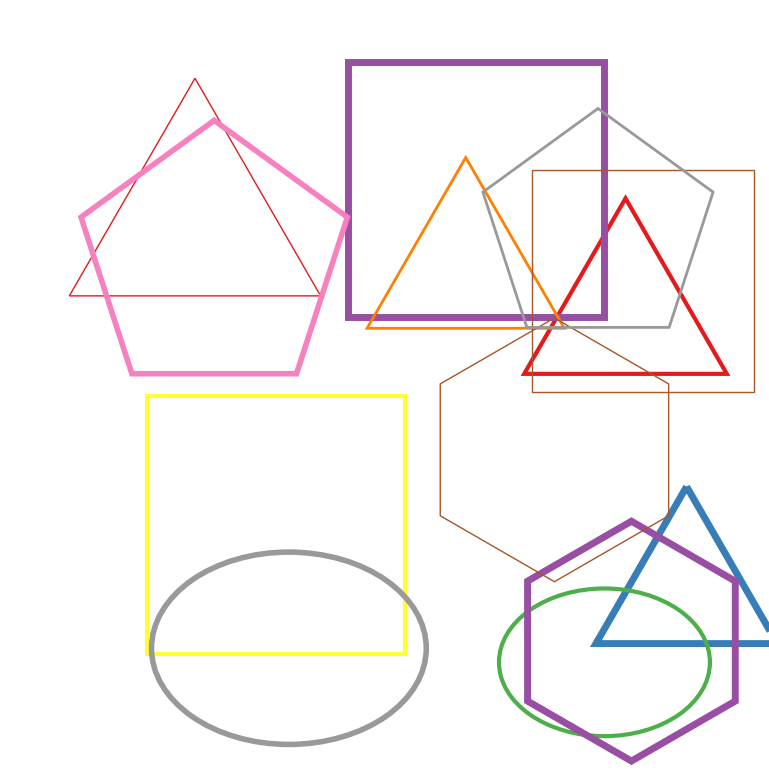[{"shape": "triangle", "thickness": 1.5, "radius": 0.76, "center": [0.812, 0.59]}, {"shape": "triangle", "thickness": 0.5, "radius": 0.94, "center": [0.253, 0.71]}, {"shape": "triangle", "thickness": 2.5, "radius": 0.68, "center": [0.892, 0.232]}, {"shape": "oval", "thickness": 1.5, "radius": 0.68, "center": [0.785, 0.14]}, {"shape": "hexagon", "thickness": 2.5, "radius": 0.78, "center": [0.82, 0.167]}, {"shape": "square", "thickness": 2.5, "radius": 0.83, "center": [0.618, 0.754]}, {"shape": "triangle", "thickness": 1, "radius": 0.74, "center": [0.605, 0.648]}, {"shape": "square", "thickness": 1.5, "radius": 0.84, "center": [0.358, 0.318]}, {"shape": "hexagon", "thickness": 0.5, "radius": 0.86, "center": [0.72, 0.416]}, {"shape": "square", "thickness": 0.5, "radius": 0.72, "center": [0.835, 0.635]}, {"shape": "pentagon", "thickness": 2, "radius": 0.91, "center": [0.278, 0.662]}, {"shape": "oval", "thickness": 2, "radius": 0.89, "center": [0.375, 0.158]}, {"shape": "pentagon", "thickness": 1, "radius": 0.79, "center": [0.777, 0.702]}]